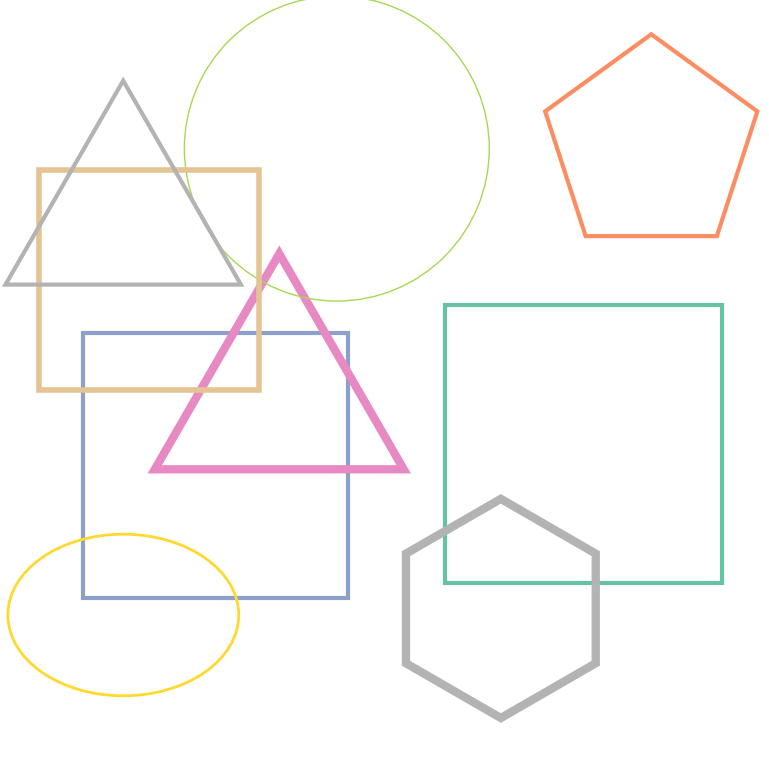[{"shape": "square", "thickness": 1.5, "radius": 0.9, "center": [0.758, 0.423]}, {"shape": "pentagon", "thickness": 1.5, "radius": 0.72, "center": [0.846, 0.811]}, {"shape": "square", "thickness": 1.5, "radius": 0.86, "center": [0.279, 0.396]}, {"shape": "triangle", "thickness": 3, "radius": 0.93, "center": [0.363, 0.484]}, {"shape": "circle", "thickness": 0.5, "radius": 0.99, "center": [0.437, 0.807]}, {"shape": "oval", "thickness": 1, "radius": 0.75, "center": [0.16, 0.201]}, {"shape": "square", "thickness": 2, "radius": 0.72, "center": [0.193, 0.637]}, {"shape": "hexagon", "thickness": 3, "radius": 0.71, "center": [0.65, 0.21]}, {"shape": "triangle", "thickness": 1.5, "radius": 0.88, "center": [0.16, 0.719]}]